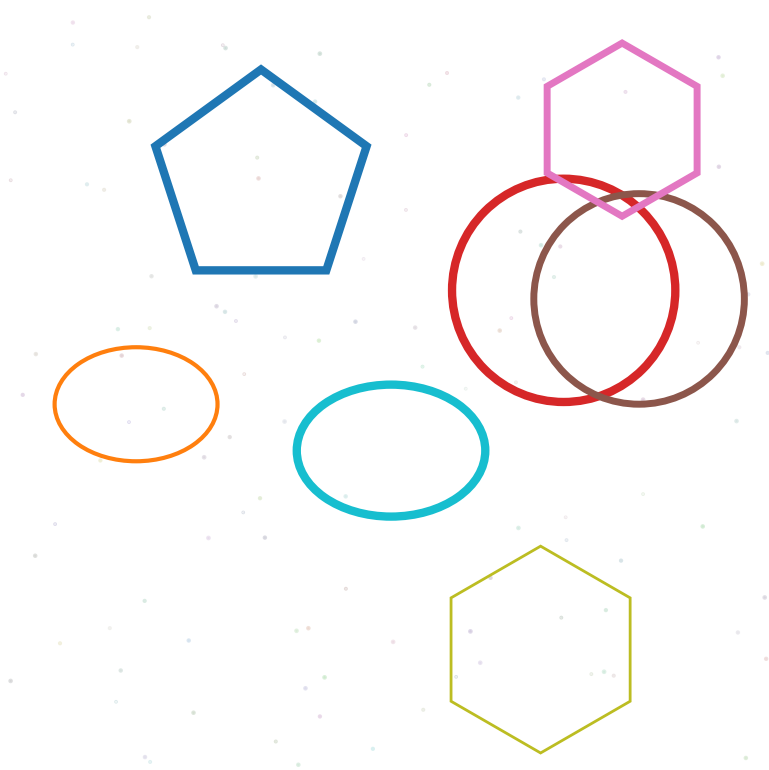[{"shape": "pentagon", "thickness": 3, "radius": 0.72, "center": [0.339, 0.766]}, {"shape": "oval", "thickness": 1.5, "radius": 0.53, "center": [0.177, 0.475]}, {"shape": "circle", "thickness": 3, "radius": 0.72, "center": [0.732, 0.623]}, {"shape": "circle", "thickness": 2.5, "radius": 0.68, "center": [0.83, 0.612]}, {"shape": "hexagon", "thickness": 2.5, "radius": 0.56, "center": [0.808, 0.832]}, {"shape": "hexagon", "thickness": 1, "radius": 0.67, "center": [0.702, 0.156]}, {"shape": "oval", "thickness": 3, "radius": 0.61, "center": [0.508, 0.415]}]